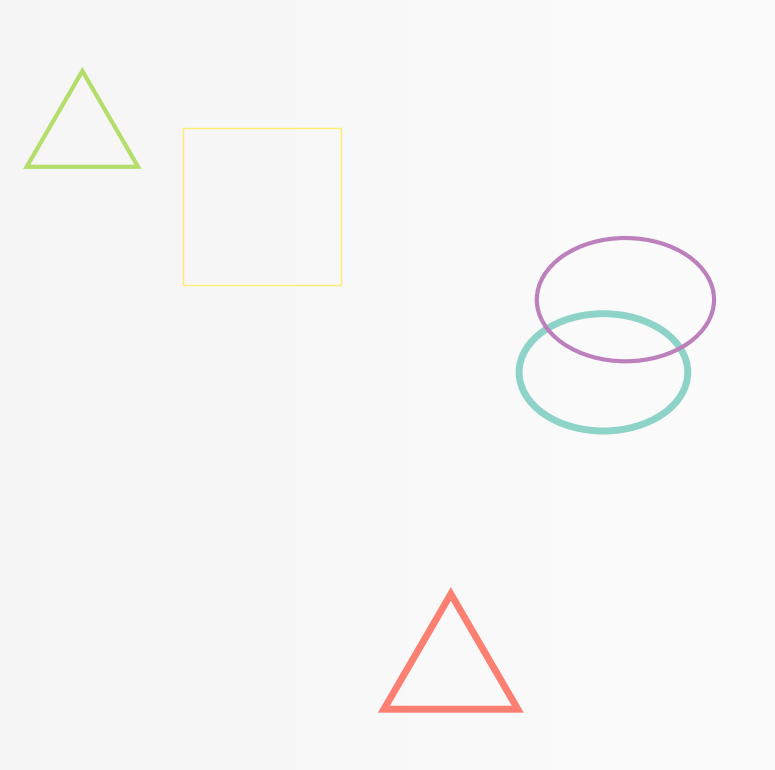[{"shape": "oval", "thickness": 2.5, "radius": 0.54, "center": [0.779, 0.516]}, {"shape": "triangle", "thickness": 2.5, "radius": 0.5, "center": [0.582, 0.129]}, {"shape": "triangle", "thickness": 1.5, "radius": 0.41, "center": [0.106, 0.825]}, {"shape": "oval", "thickness": 1.5, "radius": 0.57, "center": [0.807, 0.611]}, {"shape": "square", "thickness": 0.5, "radius": 0.51, "center": [0.338, 0.732]}]